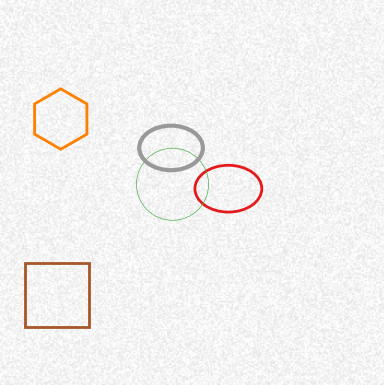[{"shape": "oval", "thickness": 2, "radius": 0.43, "center": [0.593, 0.51]}, {"shape": "circle", "thickness": 0.5, "radius": 0.47, "center": [0.448, 0.521]}, {"shape": "hexagon", "thickness": 2, "radius": 0.39, "center": [0.158, 0.691]}, {"shape": "square", "thickness": 2, "radius": 0.42, "center": [0.148, 0.234]}, {"shape": "oval", "thickness": 3, "radius": 0.41, "center": [0.444, 0.616]}]